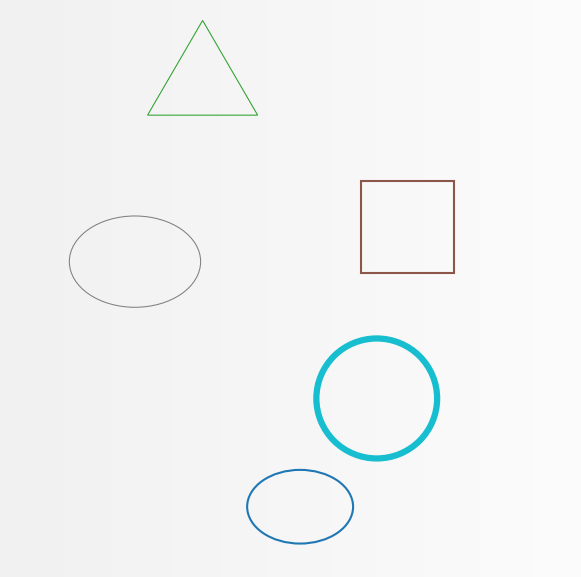[{"shape": "oval", "thickness": 1, "radius": 0.46, "center": [0.516, 0.122]}, {"shape": "triangle", "thickness": 0.5, "radius": 0.55, "center": [0.349, 0.854]}, {"shape": "square", "thickness": 1, "radius": 0.4, "center": [0.701, 0.606]}, {"shape": "oval", "thickness": 0.5, "radius": 0.56, "center": [0.232, 0.546]}, {"shape": "circle", "thickness": 3, "radius": 0.52, "center": [0.648, 0.309]}]